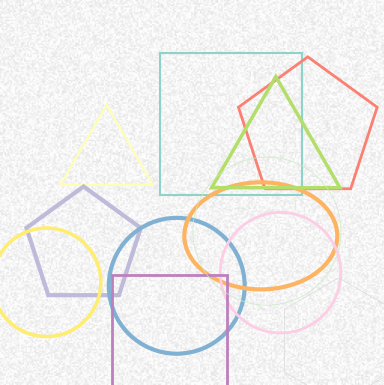[{"shape": "square", "thickness": 1.5, "radius": 0.92, "center": [0.601, 0.677]}, {"shape": "triangle", "thickness": 1.5, "radius": 0.69, "center": [0.277, 0.589]}, {"shape": "pentagon", "thickness": 3, "radius": 0.78, "center": [0.217, 0.36]}, {"shape": "pentagon", "thickness": 2, "radius": 0.95, "center": [0.8, 0.663]}, {"shape": "circle", "thickness": 3, "radius": 0.88, "center": [0.459, 0.258]}, {"shape": "oval", "thickness": 3, "radius": 0.99, "center": [0.677, 0.387]}, {"shape": "triangle", "thickness": 2.5, "radius": 0.96, "center": [0.716, 0.609]}, {"shape": "circle", "thickness": 2, "radius": 0.78, "center": [0.729, 0.292]}, {"shape": "hexagon", "thickness": 0.5, "radius": 0.81, "center": [0.88, 0.115]}, {"shape": "square", "thickness": 2, "radius": 0.75, "center": [0.441, 0.135]}, {"shape": "circle", "thickness": 0.5, "radius": 0.96, "center": [0.693, 0.4]}, {"shape": "circle", "thickness": 2.5, "radius": 0.7, "center": [0.121, 0.267]}]